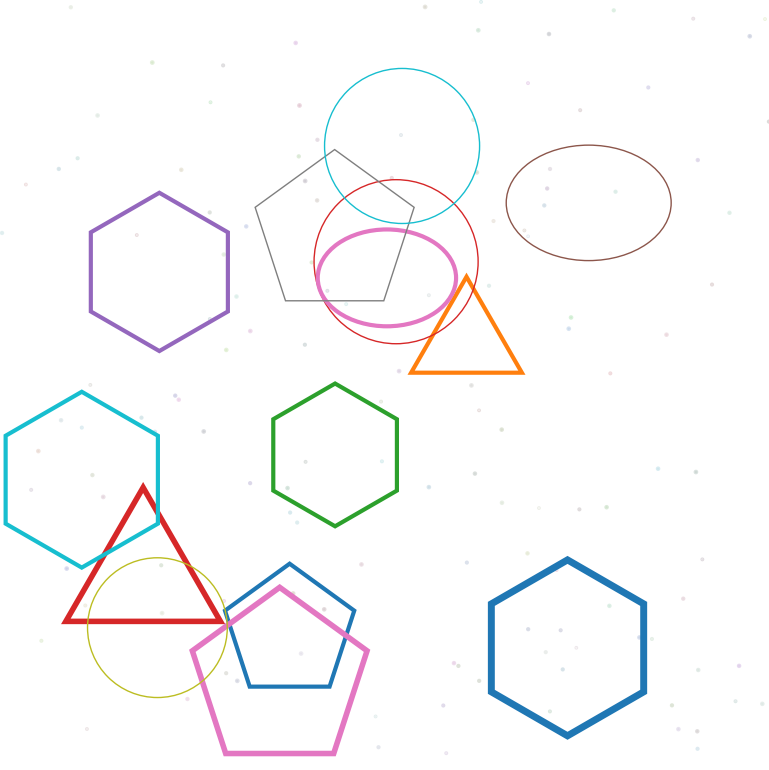[{"shape": "pentagon", "thickness": 1.5, "radius": 0.44, "center": [0.376, 0.18]}, {"shape": "hexagon", "thickness": 2.5, "radius": 0.57, "center": [0.737, 0.159]}, {"shape": "triangle", "thickness": 1.5, "radius": 0.42, "center": [0.606, 0.557]}, {"shape": "hexagon", "thickness": 1.5, "radius": 0.46, "center": [0.435, 0.409]}, {"shape": "triangle", "thickness": 2, "radius": 0.58, "center": [0.186, 0.251]}, {"shape": "circle", "thickness": 0.5, "radius": 0.53, "center": [0.514, 0.66]}, {"shape": "hexagon", "thickness": 1.5, "radius": 0.51, "center": [0.207, 0.647]}, {"shape": "oval", "thickness": 0.5, "radius": 0.54, "center": [0.765, 0.737]}, {"shape": "pentagon", "thickness": 2, "radius": 0.6, "center": [0.363, 0.118]}, {"shape": "oval", "thickness": 1.5, "radius": 0.45, "center": [0.502, 0.639]}, {"shape": "pentagon", "thickness": 0.5, "radius": 0.54, "center": [0.435, 0.697]}, {"shape": "circle", "thickness": 0.5, "radius": 0.45, "center": [0.204, 0.185]}, {"shape": "hexagon", "thickness": 1.5, "radius": 0.57, "center": [0.106, 0.377]}, {"shape": "circle", "thickness": 0.5, "radius": 0.5, "center": [0.522, 0.81]}]